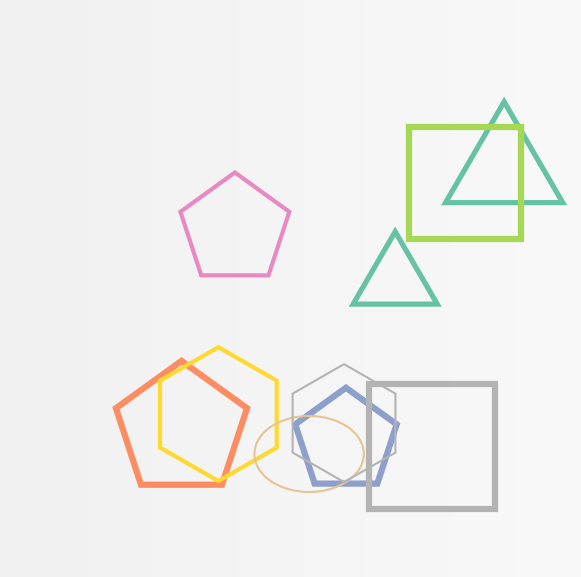[{"shape": "triangle", "thickness": 2.5, "radius": 0.42, "center": [0.68, 0.514]}, {"shape": "triangle", "thickness": 2.5, "radius": 0.58, "center": [0.867, 0.706]}, {"shape": "pentagon", "thickness": 3, "radius": 0.59, "center": [0.312, 0.256]}, {"shape": "pentagon", "thickness": 3, "radius": 0.46, "center": [0.595, 0.236]}, {"shape": "pentagon", "thickness": 2, "radius": 0.49, "center": [0.404, 0.602]}, {"shape": "square", "thickness": 3, "radius": 0.48, "center": [0.8, 0.682]}, {"shape": "hexagon", "thickness": 2, "radius": 0.58, "center": [0.376, 0.282]}, {"shape": "oval", "thickness": 1, "radius": 0.47, "center": [0.532, 0.213]}, {"shape": "hexagon", "thickness": 1, "radius": 0.51, "center": [0.592, 0.267]}, {"shape": "square", "thickness": 3, "radius": 0.54, "center": [0.743, 0.226]}]